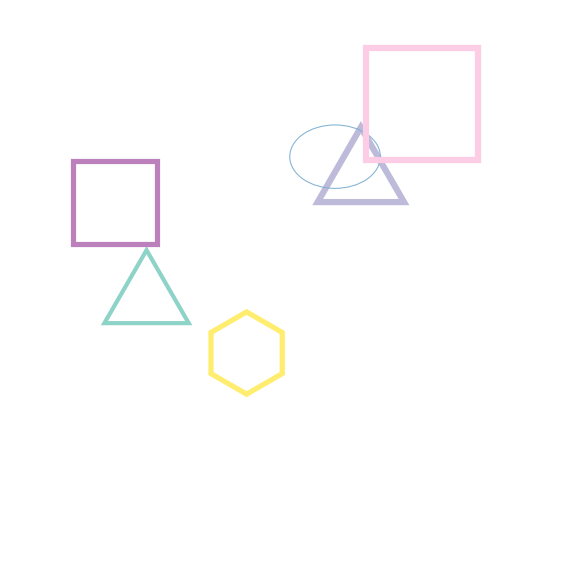[{"shape": "triangle", "thickness": 2, "radius": 0.42, "center": [0.254, 0.482]}, {"shape": "triangle", "thickness": 3, "radius": 0.43, "center": [0.625, 0.692]}, {"shape": "oval", "thickness": 0.5, "radius": 0.39, "center": [0.58, 0.728]}, {"shape": "square", "thickness": 3, "radius": 0.48, "center": [0.73, 0.819]}, {"shape": "square", "thickness": 2.5, "radius": 0.36, "center": [0.199, 0.648]}, {"shape": "hexagon", "thickness": 2.5, "radius": 0.36, "center": [0.427, 0.388]}]